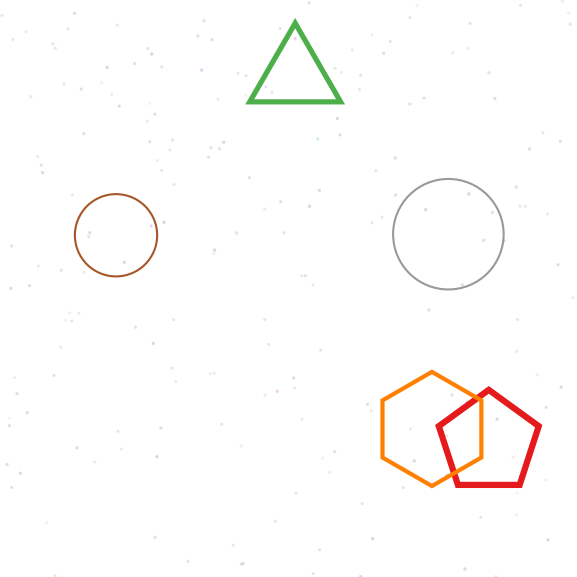[{"shape": "pentagon", "thickness": 3, "radius": 0.45, "center": [0.846, 0.233]}, {"shape": "triangle", "thickness": 2.5, "radius": 0.45, "center": [0.511, 0.868]}, {"shape": "hexagon", "thickness": 2, "radius": 0.49, "center": [0.748, 0.256]}, {"shape": "circle", "thickness": 1, "radius": 0.36, "center": [0.201, 0.592]}, {"shape": "circle", "thickness": 1, "radius": 0.48, "center": [0.776, 0.594]}]